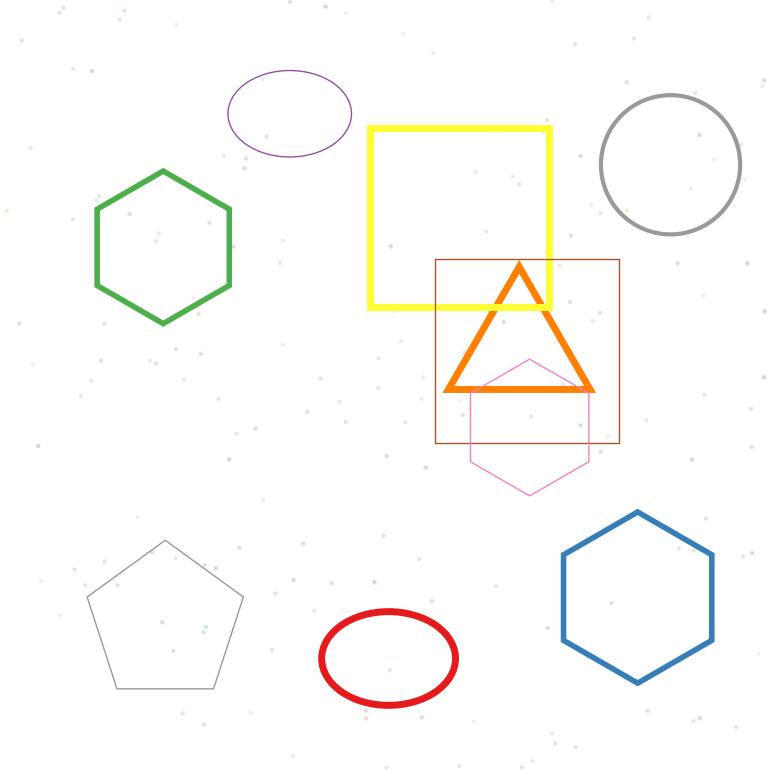[{"shape": "oval", "thickness": 2.5, "radius": 0.43, "center": [0.505, 0.145]}, {"shape": "hexagon", "thickness": 2, "radius": 0.56, "center": [0.828, 0.224]}, {"shape": "hexagon", "thickness": 2, "radius": 0.5, "center": [0.212, 0.679]}, {"shape": "oval", "thickness": 0.5, "radius": 0.4, "center": [0.376, 0.852]}, {"shape": "triangle", "thickness": 2.5, "radius": 0.53, "center": [0.674, 0.547]}, {"shape": "square", "thickness": 2.5, "radius": 0.58, "center": [0.596, 0.717]}, {"shape": "square", "thickness": 0.5, "radius": 0.6, "center": [0.684, 0.545]}, {"shape": "hexagon", "thickness": 0.5, "radius": 0.44, "center": [0.688, 0.445]}, {"shape": "circle", "thickness": 1.5, "radius": 0.45, "center": [0.871, 0.786]}, {"shape": "pentagon", "thickness": 0.5, "radius": 0.53, "center": [0.215, 0.192]}]